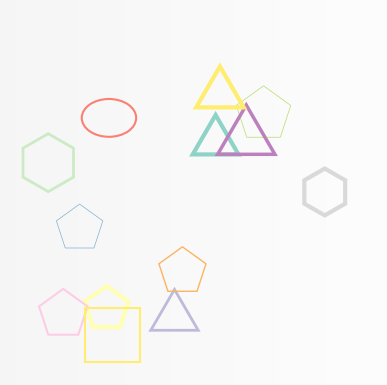[{"shape": "triangle", "thickness": 3, "radius": 0.34, "center": [0.556, 0.633]}, {"shape": "pentagon", "thickness": 3, "radius": 0.3, "center": [0.275, 0.198]}, {"shape": "triangle", "thickness": 2, "radius": 0.35, "center": [0.45, 0.177]}, {"shape": "oval", "thickness": 1.5, "radius": 0.35, "center": [0.281, 0.694]}, {"shape": "pentagon", "thickness": 0.5, "radius": 0.32, "center": [0.205, 0.407]}, {"shape": "pentagon", "thickness": 1, "radius": 0.32, "center": [0.471, 0.295]}, {"shape": "pentagon", "thickness": 0.5, "radius": 0.37, "center": [0.68, 0.703]}, {"shape": "pentagon", "thickness": 1.5, "radius": 0.33, "center": [0.163, 0.184]}, {"shape": "hexagon", "thickness": 3, "radius": 0.3, "center": [0.838, 0.501]}, {"shape": "triangle", "thickness": 2.5, "radius": 0.43, "center": [0.636, 0.642]}, {"shape": "hexagon", "thickness": 2, "radius": 0.38, "center": [0.124, 0.578]}, {"shape": "triangle", "thickness": 3, "radius": 0.35, "center": [0.568, 0.756]}, {"shape": "square", "thickness": 1.5, "radius": 0.35, "center": [0.291, 0.13]}]